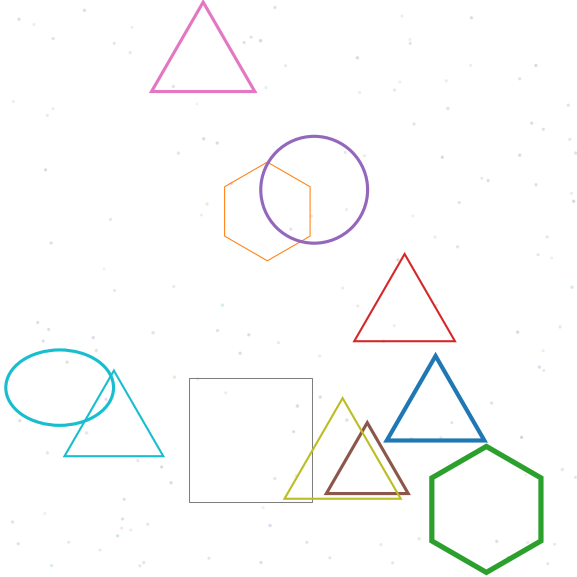[{"shape": "triangle", "thickness": 2, "radius": 0.49, "center": [0.754, 0.285]}, {"shape": "hexagon", "thickness": 0.5, "radius": 0.43, "center": [0.463, 0.633]}, {"shape": "hexagon", "thickness": 2.5, "radius": 0.55, "center": [0.842, 0.117]}, {"shape": "triangle", "thickness": 1, "radius": 0.5, "center": [0.701, 0.459]}, {"shape": "circle", "thickness": 1.5, "radius": 0.46, "center": [0.544, 0.671]}, {"shape": "triangle", "thickness": 1.5, "radius": 0.41, "center": [0.636, 0.185]}, {"shape": "triangle", "thickness": 1.5, "radius": 0.52, "center": [0.352, 0.892]}, {"shape": "square", "thickness": 0.5, "radius": 0.54, "center": [0.434, 0.237]}, {"shape": "triangle", "thickness": 1, "radius": 0.58, "center": [0.593, 0.194]}, {"shape": "oval", "thickness": 1.5, "radius": 0.47, "center": [0.103, 0.328]}, {"shape": "triangle", "thickness": 1, "radius": 0.49, "center": [0.197, 0.259]}]